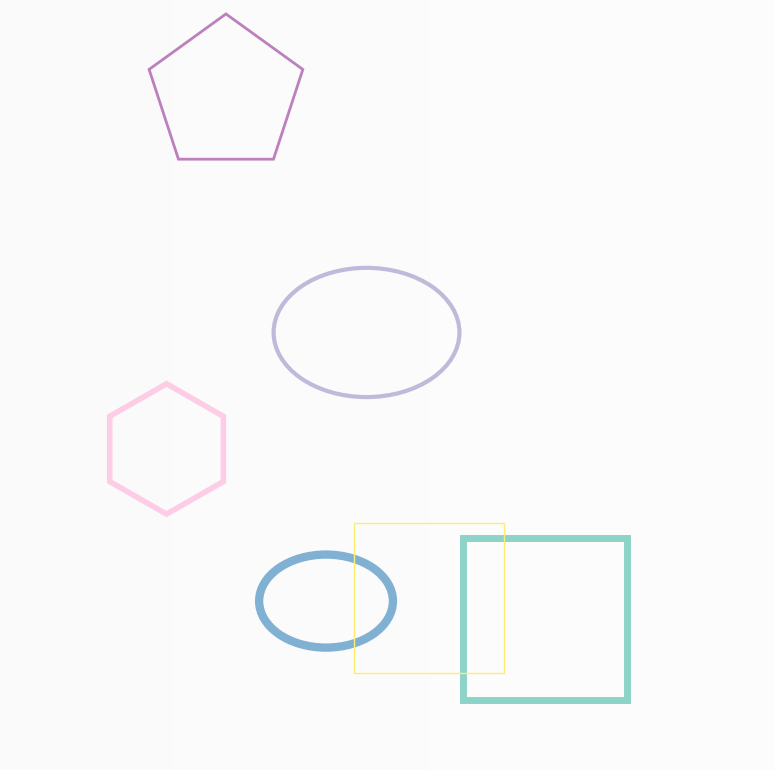[{"shape": "square", "thickness": 2.5, "radius": 0.53, "center": [0.703, 0.196]}, {"shape": "oval", "thickness": 1.5, "radius": 0.6, "center": [0.473, 0.568]}, {"shape": "oval", "thickness": 3, "radius": 0.43, "center": [0.421, 0.219]}, {"shape": "hexagon", "thickness": 2, "radius": 0.42, "center": [0.215, 0.417]}, {"shape": "pentagon", "thickness": 1, "radius": 0.52, "center": [0.292, 0.878]}, {"shape": "square", "thickness": 0.5, "radius": 0.49, "center": [0.554, 0.224]}]